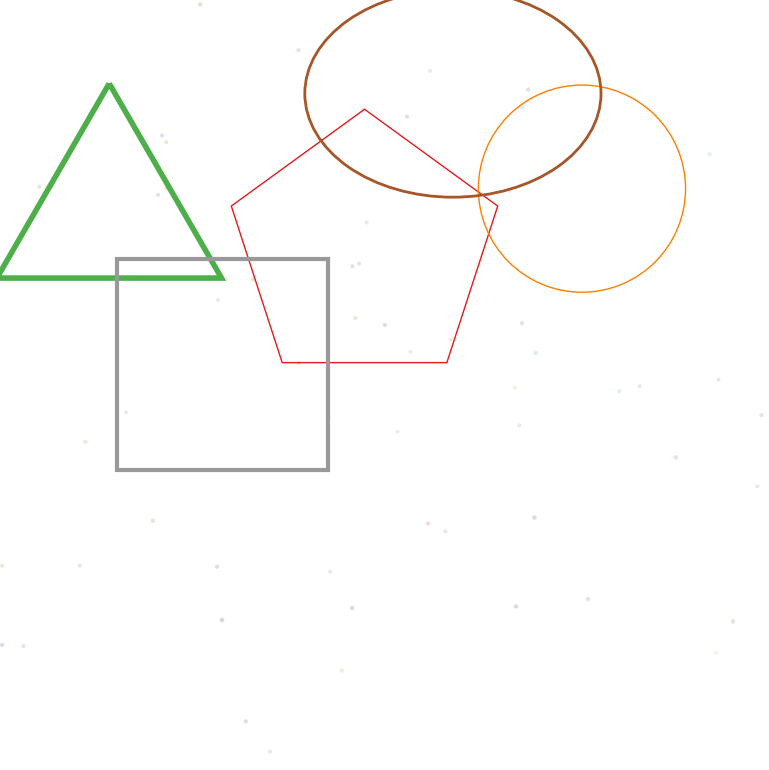[{"shape": "pentagon", "thickness": 0.5, "radius": 0.91, "center": [0.473, 0.676]}, {"shape": "triangle", "thickness": 2, "radius": 0.84, "center": [0.142, 0.723]}, {"shape": "circle", "thickness": 0.5, "radius": 0.67, "center": [0.756, 0.755]}, {"shape": "oval", "thickness": 1, "radius": 0.96, "center": [0.588, 0.879]}, {"shape": "square", "thickness": 1.5, "radius": 0.69, "center": [0.289, 0.527]}]